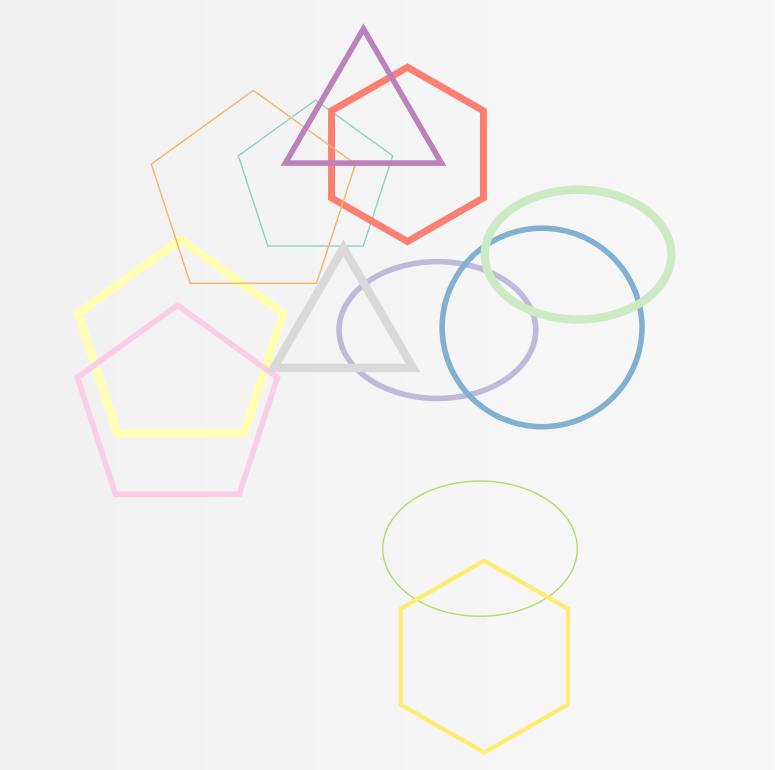[{"shape": "pentagon", "thickness": 0.5, "radius": 0.52, "center": [0.407, 0.765]}, {"shape": "pentagon", "thickness": 3, "radius": 0.69, "center": [0.233, 0.55]}, {"shape": "oval", "thickness": 2, "radius": 0.63, "center": [0.564, 0.571]}, {"shape": "hexagon", "thickness": 2.5, "radius": 0.57, "center": [0.526, 0.8]}, {"shape": "circle", "thickness": 2, "radius": 0.64, "center": [0.699, 0.575]}, {"shape": "pentagon", "thickness": 0.5, "radius": 0.69, "center": [0.327, 0.744]}, {"shape": "oval", "thickness": 0.5, "radius": 0.63, "center": [0.619, 0.287]}, {"shape": "pentagon", "thickness": 2, "radius": 0.68, "center": [0.229, 0.468]}, {"shape": "triangle", "thickness": 3, "radius": 0.52, "center": [0.443, 0.574]}, {"shape": "triangle", "thickness": 2, "radius": 0.58, "center": [0.469, 0.846]}, {"shape": "oval", "thickness": 3, "radius": 0.6, "center": [0.746, 0.669]}, {"shape": "hexagon", "thickness": 1.5, "radius": 0.62, "center": [0.625, 0.147]}]